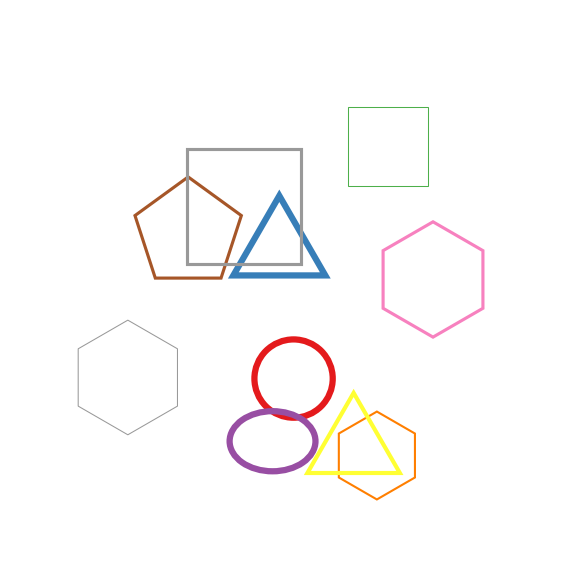[{"shape": "circle", "thickness": 3, "radius": 0.34, "center": [0.508, 0.344]}, {"shape": "triangle", "thickness": 3, "radius": 0.46, "center": [0.484, 0.568]}, {"shape": "square", "thickness": 0.5, "radius": 0.35, "center": [0.671, 0.746]}, {"shape": "oval", "thickness": 3, "radius": 0.37, "center": [0.472, 0.235]}, {"shape": "hexagon", "thickness": 1, "radius": 0.38, "center": [0.653, 0.21]}, {"shape": "triangle", "thickness": 2, "radius": 0.46, "center": [0.612, 0.226]}, {"shape": "pentagon", "thickness": 1.5, "radius": 0.48, "center": [0.326, 0.596]}, {"shape": "hexagon", "thickness": 1.5, "radius": 0.5, "center": [0.75, 0.515]}, {"shape": "hexagon", "thickness": 0.5, "radius": 0.5, "center": [0.221, 0.346]}, {"shape": "square", "thickness": 1.5, "radius": 0.5, "center": [0.423, 0.642]}]